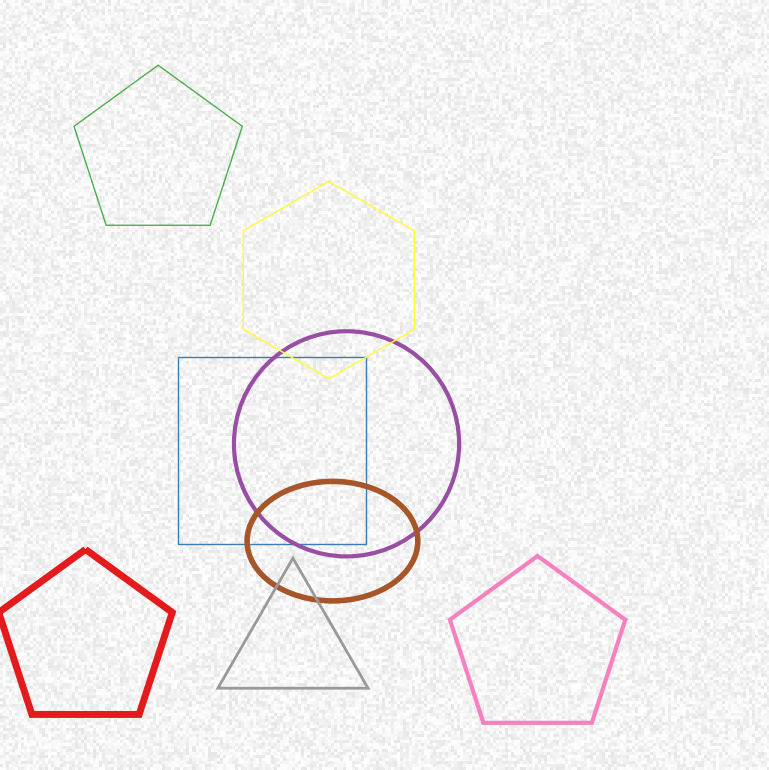[{"shape": "pentagon", "thickness": 2.5, "radius": 0.59, "center": [0.111, 0.168]}, {"shape": "square", "thickness": 0.5, "radius": 0.61, "center": [0.353, 0.415]}, {"shape": "pentagon", "thickness": 0.5, "radius": 0.57, "center": [0.205, 0.8]}, {"shape": "circle", "thickness": 1.5, "radius": 0.73, "center": [0.45, 0.424]}, {"shape": "hexagon", "thickness": 0.5, "radius": 0.64, "center": [0.427, 0.636]}, {"shape": "oval", "thickness": 2, "radius": 0.55, "center": [0.432, 0.297]}, {"shape": "pentagon", "thickness": 1.5, "radius": 0.6, "center": [0.698, 0.158]}, {"shape": "triangle", "thickness": 1, "radius": 0.56, "center": [0.38, 0.163]}]